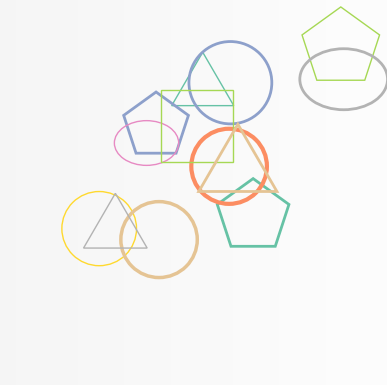[{"shape": "pentagon", "thickness": 2, "radius": 0.49, "center": [0.653, 0.439]}, {"shape": "triangle", "thickness": 1, "radius": 0.46, "center": [0.523, 0.772]}, {"shape": "circle", "thickness": 3, "radius": 0.49, "center": [0.591, 0.568]}, {"shape": "pentagon", "thickness": 2, "radius": 0.44, "center": [0.403, 0.673]}, {"shape": "circle", "thickness": 2, "radius": 0.53, "center": [0.595, 0.785]}, {"shape": "oval", "thickness": 1, "radius": 0.41, "center": [0.378, 0.629]}, {"shape": "pentagon", "thickness": 1, "radius": 0.53, "center": [0.879, 0.877]}, {"shape": "square", "thickness": 1, "radius": 0.47, "center": [0.508, 0.672]}, {"shape": "circle", "thickness": 1, "radius": 0.48, "center": [0.256, 0.406]}, {"shape": "triangle", "thickness": 2, "radius": 0.58, "center": [0.614, 0.561]}, {"shape": "circle", "thickness": 2.5, "radius": 0.49, "center": [0.41, 0.378]}, {"shape": "triangle", "thickness": 1, "radius": 0.47, "center": [0.298, 0.403]}, {"shape": "oval", "thickness": 2, "radius": 0.57, "center": [0.887, 0.794]}]